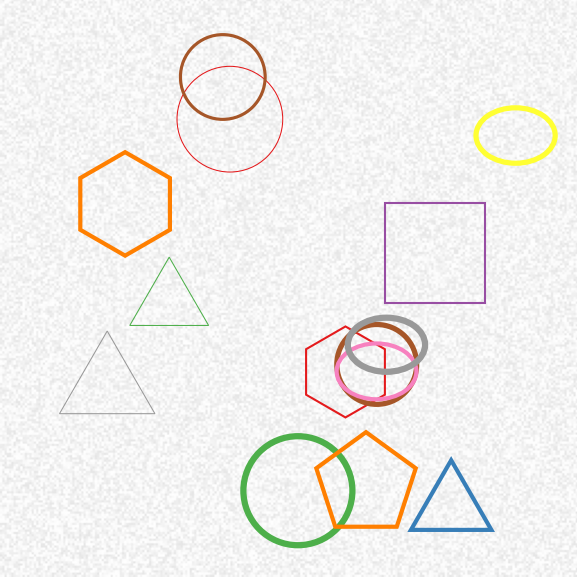[{"shape": "circle", "thickness": 0.5, "radius": 0.46, "center": [0.398, 0.793]}, {"shape": "hexagon", "thickness": 1, "radius": 0.39, "center": [0.598, 0.355]}, {"shape": "triangle", "thickness": 2, "radius": 0.4, "center": [0.781, 0.122]}, {"shape": "circle", "thickness": 3, "radius": 0.47, "center": [0.516, 0.149]}, {"shape": "triangle", "thickness": 0.5, "radius": 0.39, "center": [0.293, 0.475]}, {"shape": "square", "thickness": 1, "radius": 0.43, "center": [0.753, 0.56]}, {"shape": "hexagon", "thickness": 2, "radius": 0.45, "center": [0.217, 0.646]}, {"shape": "pentagon", "thickness": 2, "radius": 0.45, "center": [0.634, 0.16]}, {"shape": "oval", "thickness": 2.5, "radius": 0.34, "center": [0.893, 0.764]}, {"shape": "circle", "thickness": 1.5, "radius": 0.37, "center": [0.386, 0.866]}, {"shape": "circle", "thickness": 2.5, "radius": 0.35, "center": [0.652, 0.368]}, {"shape": "oval", "thickness": 2, "radius": 0.35, "center": [0.652, 0.356]}, {"shape": "oval", "thickness": 3, "radius": 0.33, "center": [0.669, 0.402]}, {"shape": "triangle", "thickness": 0.5, "radius": 0.48, "center": [0.186, 0.331]}]